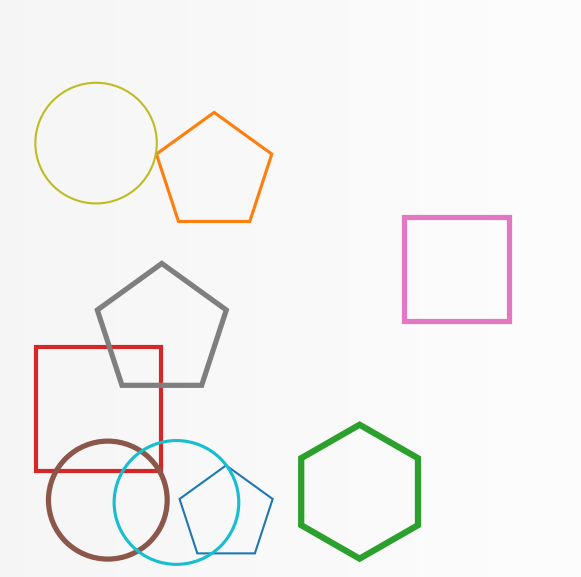[{"shape": "pentagon", "thickness": 1, "radius": 0.42, "center": [0.389, 0.109]}, {"shape": "pentagon", "thickness": 1.5, "radius": 0.52, "center": [0.368, 0.7]}, {"shape": "hexagon", "thickness": 3, "radius": 0.58, "center": [0.619, 0.148]}, {"shape": "square", "thickness": 2, "radius": 0.54, "center": [0.17, 0.29]}, {"shape": "circle", "thickness": 2.5, "radius": 0.51, "center": [0.186, 0.133]}, {"shape": "square", "thickness": 2.5, "radius": 0.45, "center": [0.785, 0.534]}, {"shape": "pentagon", "thickness": 2.5, "radius": 0.58, "center": [0.278, 0.426]}, {"shape": "circle", "thickness": 1, "radius": 0.52, "center": [0.165, 0.751]}, {"shape": "circle", "thickness": 1.5, "radius": 0.54, "center": [0.304, 0.129]}]